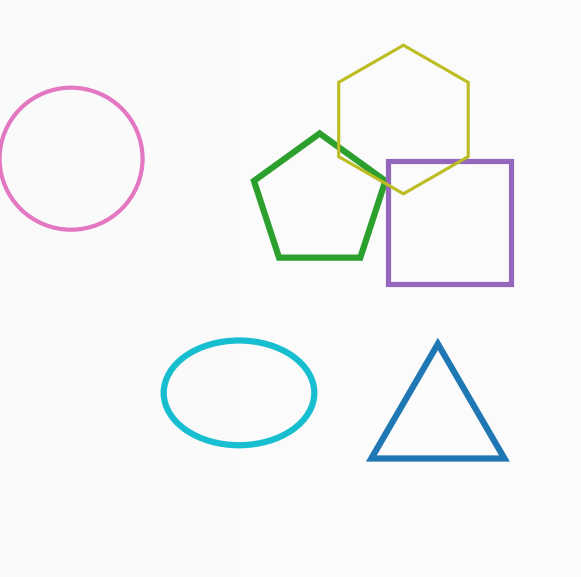[{"shape": "triangle", "thickness": 3, "radius": 0.66, "center": [0.753, 0.271]}, {"shape": "pentagon", "thickness": 3, "radius": 0.59, "center": [0.55, 0.649]}, {"shape": "square", "thickness": 2.5, "radius": 0.53, "center": [0.773, 0.613]}, {"shape": "circle", "thickness": 2, "radius": 0.61, "center": [0.122, 0.724]}, {"shape": "hexagon", "thickness": 1.5, "radius": 0.64, "center": [0.694, 0.792]}, {"shape": "oval", "thickness": 3, "radius": 0.65, "center": [0.411, 0.319]}]